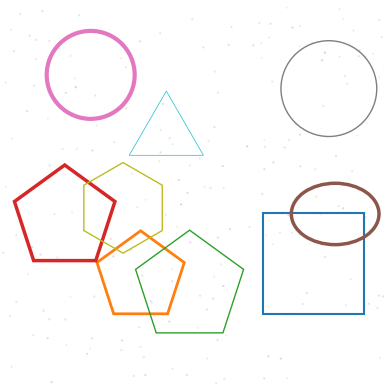[{"shape": "square", "thickness": 1.5, "radius": 0.66, "center": [0.814, 0.316]}, {"shape": "pentagon", "thickness": 2, "radius": 0.6, "center": [0.365, 0.281]}, {"shape": "pentagon", "thickness": 1, "radius": 0.74, "center": [0.492, 0.255]}, {"shape": "pentagon", "thickness": 2.5, "radius": 0.69, "center": [0.168, 0.434]}, {"shape": "oval", "thickness": 2.5, "radius": 0.57, "center": [0.871, 0.444]}, {"shape": "circle", "thickness": 3, "radius": 0.57, "center": [0.236, 0.806]}, {"shape": "circle", "thickness": 1, "radius": 0.62, "center": [0.854, 0.77]}, {"shape": "hexagon", "thickness": 1, "radius": 0.59, "center": [0.32, 0.46]}, {"shape": "triangle", "thickness": 0.5, "radius": 0.56, "center": [0.432, 0.652]}]